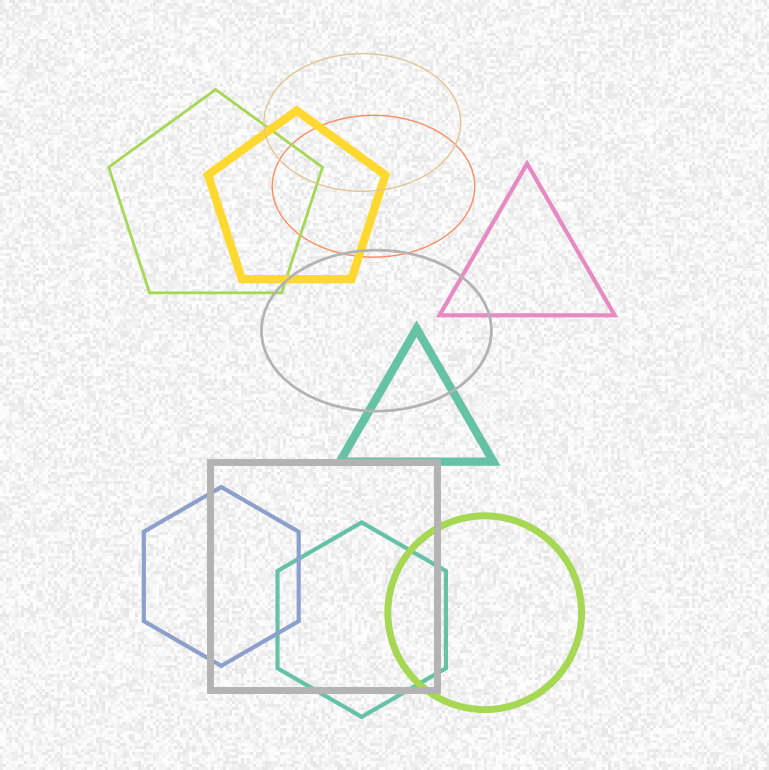[{"shape": "triangle", "thickness": 3, "radius": 0.58, "center": [0.541, 0.458]}, {"shape": "hexagon", "thickness": 1.5, "radius": 0.63, "center": [0.47, 0.195]}, {"shape": "oval", "thickness": 0.5, "radius": 0.66, "center": [0.485, 0.758]}, {"shape": "hexagon", "thickness": 1.5, "radius": 0.58, "center": [0.287, 0.251]}, {"shape": "triangle", "thickness": 1.5, "radius": 0.66, "center": [0.685, 0.656]}, {"shape": "circle", "thickness": 2.5, "radius": 0.63, "center": [0.63, 0.204]}, {"shape": "pentagon", "thickness": 1, "radius": 0.73, "center": [0.28, 0.738]}, {"shape": "pentagon", "thickness": 3, "radius": 0.61, "center": [0.385, 0.735]}, {"shape": "oval", "thickness": 0.5, "radius": 0.64, "center": [0.471, 0.841]}, {"shape": "square", "thickness": 2.5, "radius": 0.74, "center": [0.42, 0.252]}, {"shape": "oval", "thickness": 1, "radius": 0.75, "center": [0.489, 0.571]}]